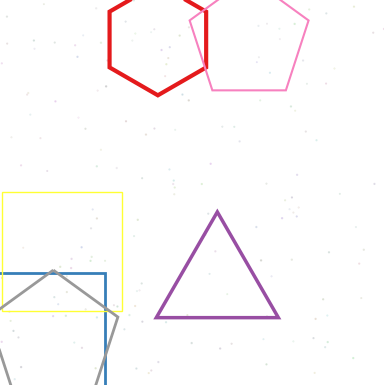[{"shape": "hexagon", "thickness": 3, "radius": 0.72, "center": [0.41, 0.897]}, {"shape": "square", "thickness": 2, "radius": 0.79, "center": [0.113, 0.133]}, {"shape": "triangle", "thickness": 2.5, "radius": 0.92, "center": [0.564, 0.266]}, {"shape": "square", "thickness": 1, "radius": 0.78, "center": [0.162, 0.347]}, {"shape": "pentagon", "thickness": 1.5, "radius": 0.81, "center": [0.647, 0.897]}, {"shape": "pentagon", "thickness": 2, "radius": 0.88, "center": [0.138, 0.122]}]